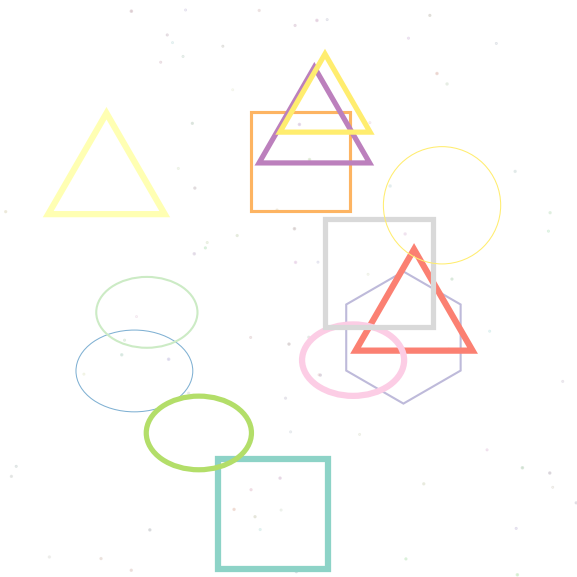[{"shape": "square", "thickness": 3, "radius": 0.48, "center": [0.473, 0.109]}, {"shape": "triangle", "thickness": 3, "radius": 0.58, "center": [0.184, 0.687]}, {"shape": "hexagon", "thickness": 1, "radius": 0.57, "center": [0.699, 0.415]}, {"shape": "triangle", "thickness": 3, "radius": 0.58, "center": [0.717, 0.45]}, {"shape": "oval", "thickness": 0.5, "radius": 0.51, "center": [0.233, 0.357]}, {"shape": "square", "thickness": 1.5, "radius": 0.43, "center": [0.521, 0.719]}, {"shape": "oval", "thickness": 2.5, "radius": 0.46, "center": [0.344, 0.249]}, {"shape": "oval", "thickness": 3, "radius": 0.44, "center": [0.611, 0.375]}, {"shape": "square", "thickness": 2.5, "radius": 0.46, "center": [0.656, 0.526]}, {"shape": "triangle", "thickness": 2.5, "radius": 0.55, "center": [0.544, 0.772]}, {"shape": "oval", "thickness": 1, "radius": 0.44, "center": [0.254, 0.458]}, {"shape": "triangle", "thickness": 2.5, "radius": 0.45, "center": [0.563, 0.815]}, {"shape": "circle", "thickness": 0.5, "radius": 0.51, "center": [0.765, 0.644]}]